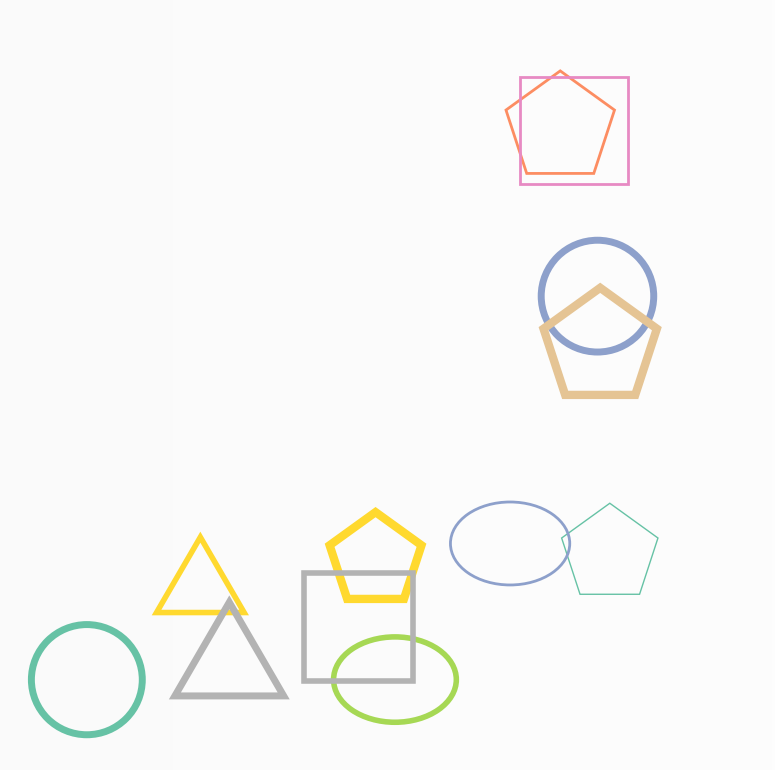[{"shape": "circle", "thickness": 2.5, "radius": 0.36, "center": [0.112, 0.117]}, {"shape": "pentagon", "thickness": 0.5, "radius": 0.33, "center": [0.787, 0.281]}, {"shape": "pentagon", "thickness": 1, "radius": 0.37, "center": [0.723, 0.834]}, {"shape": "circle", "thickness": 2.5, "radius": 0.36, "center": [0.771, 0.615]}, {"shape": "oval", "thickness": 1, "radius": 0.38, "center": [0.658, 0.294]}, {"shape": "square", "thickness": 1, "radius": 0.35, "center": [0.74, 0.83]}, {"shape": "oval", "thickness": 2, "radius": 0.4, "center": [0.51, 0.117]}, {"shape": "triangle", "thickness": 2, "radius": 0.33, "center": [0.259, 0.237]}, {"shape": "pentagon", "thickness": 3, "radius": 0.31, "center": [0.485, 0.273]}, {"shape": "pentagon", "thickness": 3, "radius": 0.38, "center": [0.774, 0.549]}, {"shape": "square", "thickness": 2, "radius": 0.35, "center": [0.463, 0.186]}, {"shape": "triangle", "thickness": 2.5, "radius": 0.41, "center": [0.296, 0.137]}]